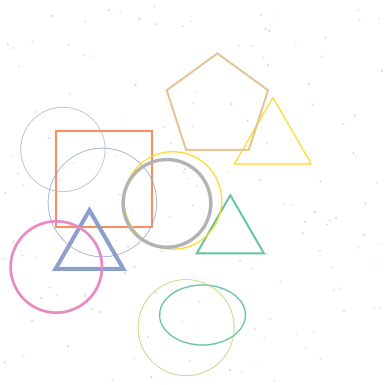[{"shape": "triangle", "thickness": 1.5, "radius": 0.5, "center": [0.598, 0.392]}, {"shape": "oval", "thickness": 1, "radius": 0.56, "center": [0.526, 0.182]}, {"shape": "square", "thickness": 1.5, "radius": 0.63, "center": [0.27, 0.536]}, {"shape": "circle", "thickness": 0.5, "radius": 0.71, "center": [0.266, 0.474]}, {"shape": "triangle", "thickness": 3, "radius": 0.51, "center": [0.232, 0.352]}, {"shape": "circle", "thickness": 2, "radius": 0.59, "center": [0.146, 0.307]}, {"shape": "circle", "thickness": 0.5, "radius": 0.62, "center": [0.483, 0.149]}, {"shape": "triangle", "thickness": 1, "radius": 0.58, "center": [0.709, 0.632]}, {"shape": "circle", "thickness": 1, "radius": 0.63, "center": [0.449, 0.479]}, {"shape": "pentagon", "thickness": 1.5, "radius": 0.69, "center": [0.565, 0.723]}, {"shape": "circle", "thickness": 2.5, "radius": 0.57, "center": [0.434, 0.472]}, {"shape": "circle", "thickness": 0.5, "radius": 0.55, "center": [0.163, 0.612]}]